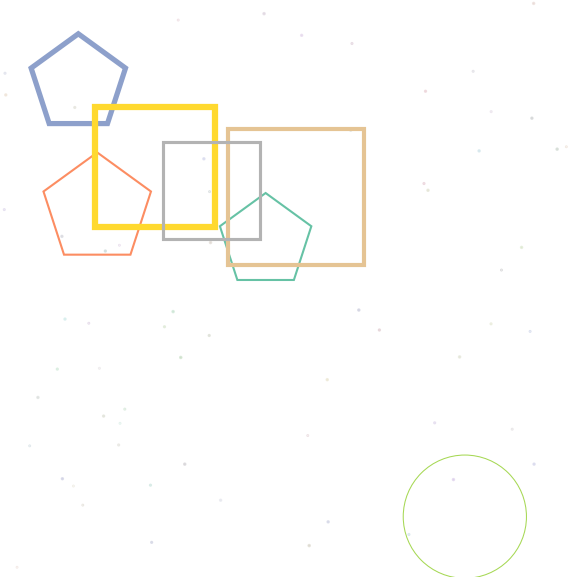[{"shape": "pentagon", "thickness": 1, "radius": 0.42, "center": [0.46, 0.582]}, {"shape": "pentagon", "thickness": 1, "radius": 0.49, "center": [0.168, 0.637]}, {"shape": "pentagon", "thickness": 2.5, "radius": 0.43, "center": [0.136, 0.855]}, {"shape": "circle", "thickness": 0.5, "radius": 0.53, "center": [0.805, 0.104]}, {"shape": "square", "thickness": 3, "radius": 0.52, "center": [0.269, 0.71]}, {"shape": "square", "thickness": 2, "radius": 0.59, "center": [0.512, 0.657]}, {"shape": "square", "thickness": 1.5, "radius": 0.42, "center": [0.367, 0.67]}]